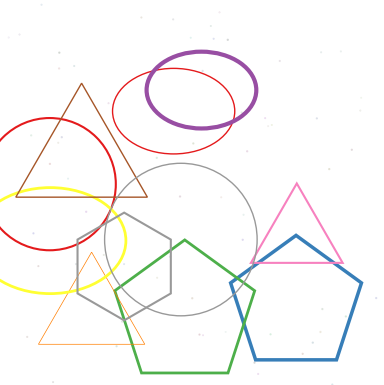[{"shape": "circle", "thickness": 1.5, "radius": 0.86, "center": [0.129, 0.522]}, {"shape": "oval", "thickness": 1, "radius": 0.79, "center": [0.451, 0.711]}, {"shape": "pentagon", "thickness": 2.5, "radius": 0.89, "center": [0.769, 0.21]}, {"shape": "pentagon", "thickness": 2, "radius": 0.96, "center": [0.48, 0.186]}, {"shape": "oval", "thickness": 3, "radius": 0.71, "center": [0.523, 0.766]}, {"shape": "triangle", "thickness": 0.5, "radius": 0.8, "center": [0.238, 0.186]}, {"shape": "oval", "thickness": 2, "radius": 0.98, "center": [0.13, 0.375]}, {"shape": "triangle", "thickness": 1, "radius": 0.99, "center": [0.212, 0.587]}, {"shape": "triangle", "thickness": 1.5, "radius": 0.69, "center": [0.771, 0.386]}, {"shape": "circle", "thickness": 1, "radius": 0.99, "center": [0.47, 0.378]}, {"shape": "hexagon", "thickness": 1.5, "radius": 0.7, "center": [0.323, 0.308]}]